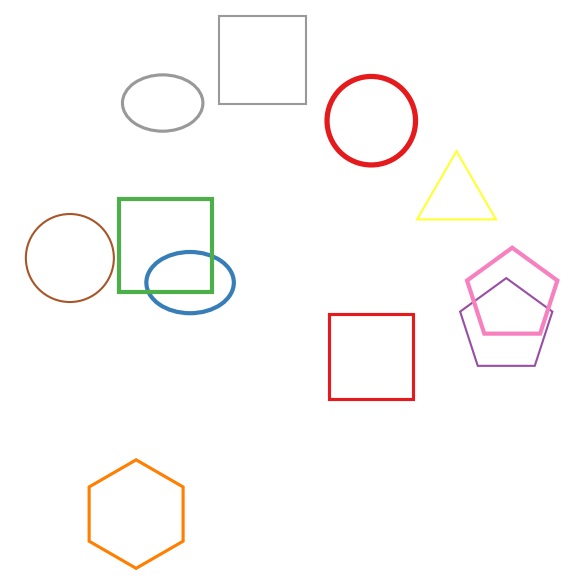[{"shape": "circle", "thickness": 2.5, "radius": 0.38, "center": [0.643, 0.79]}, {"shape": "square", "thickness": 1.5, "radius": 0.37, "center": [0.642, 0.381]}, {"shape": "oval", "thickness": 2, "radius": 0.38, "center": [0.329, 0.51]}, {"shape": "square", "thickness": 2, "radius": 0.4, "center": [0.287, 0.574]}, {"shape": "pentagon", "thickness": 1, "radius": 0.42, "center": [0.877, 0.434]}, {"shape": "hexagon", "thickness": 1.5, "radius": 0.47, "center": [0.236, 0.109]}, {"shape": "triangle", "thickness": 1, "radius": 0.39, "center": [0.79, 0.659]}, {"shape": "circle", "thickness": 1, "radius": 0.38, "center": [0.121, 0.552]}, {"shape": "pentagon", "thickness": 2, "radius": 0.41, "center": [0.887, 0.488]}, {"shape": "square", "thickness": 1, "radius": 0.38, "center": [0.455, 0.895]}, {"shape": "oval", "thickness": 1.5, "radius": 0.35, "center": [0.282, 0.821]}]